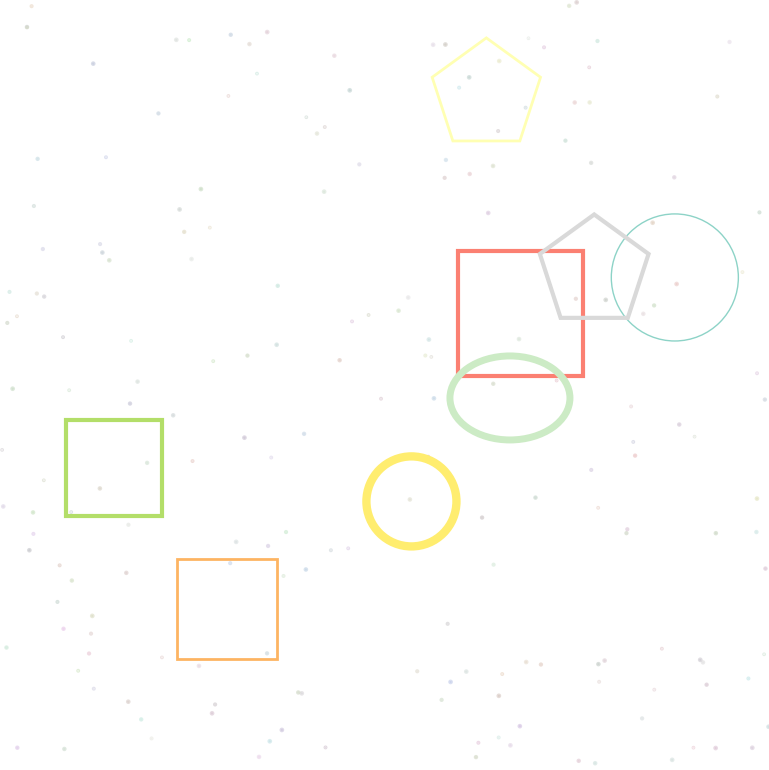[{"shape": "circle", "thickness": 0.5, "radius": 0.41, "center": [0.876, 0.64]}, {"shape": "pentagon", "thickness": 1, "radius": 0.37, "center": [0.632, 0.877]}, {"shape": "square", "thickness": 1.5, "radius": 0.41, "center": [0.676, 0.593]}, {"shape": "square", "thickness": 1, "radius": 0.33, "center": [0.295, 0.209]}, {"shape": "square", "thickness": 1.5, "radius": 0.31, "center": [0.148, 0.392]}, {"shape": "pentagon", "thickness": 1.5, "radius": 0.37, "center": [0.772, 0.647]}, {"shape": "oval", "thickness": 2.5, "radius": 0.39, "center": [0.662, 0.483]}, {"shape": "circle", "thickness": 3, "radius": 0.29, "center": [0.534, 0.349]}]